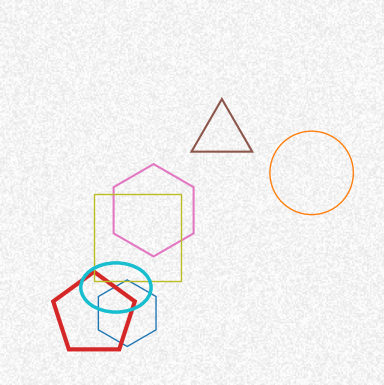[{"shape": "hexagon", "thickness": 1, "radius": 0.43, "center": [0.33, 0.187]}, {"shape": "circle", "thickness": 1, "radius": 0.54, "center": [0.809, 0.551]}, {"shape": "pentagon", "thickness": 3, "radius": 0.56, "center": [0.244, 0.183]}, {"shape": "triangle", "thickness": 1.5, "radius": 0.46, "center": [0.576, 0.652]}, {"shape": "hexagon", "thickness": 1.5, "radius": 0.6, "center": [0.399, 0.454]}, {"shape": "square", "thickness": 1, "radius": 0.56, "center": [0.358, 0.384]}, {"shape": "oval", "thickness": 2.5, "radius": 0.46, "center": [0.301, 0.253]}]